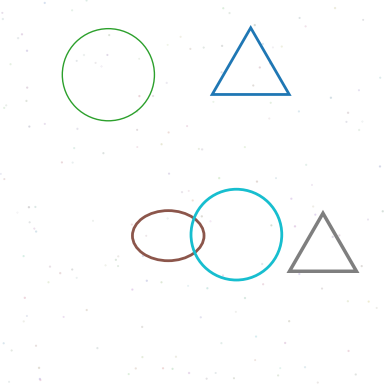[{"shape": "triangle", "thickness": 2, "radius": 0.58, "center": [0.651, 0.812]}, {"shape": "circle", "thickness": 1, "radius": 0.6, "center": [0.281, 0.806]}, {"shape": "oval", "thickness": 2, "radius": 0.46, "center": [0.437, 0.388]}, {"shape": "triangle", "thickness": 2.5, "radius": 0.5, "center": [0.839, 0.346]}, {"shape": "circle", "thickness": 2, "radius": 0.59, "center": [0.614, 0.391]}]